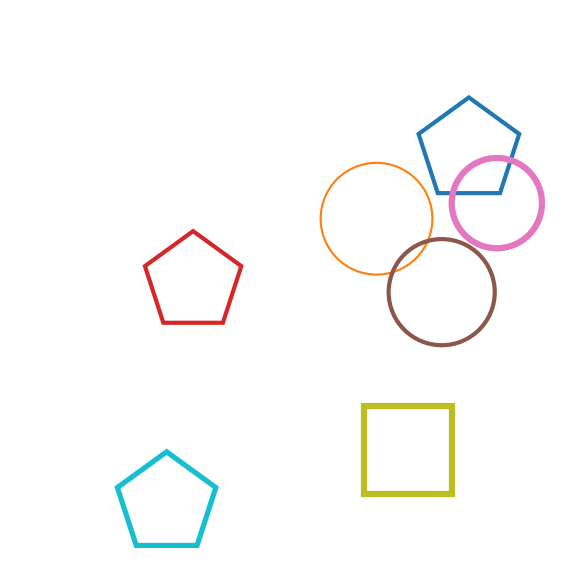[{"shape": "pentagon", "thickness": 2, "radius": 0.46, "center": [0.812, 0.739]}, {"shape": "circle", "thickness": 1, "radius": 0.48, "center": [0.652, 0.62]}, {"shape": "pentagon", "thickness": 2, "radius": 0.44, "center": [0.334, 0.511]}, {"shape": "circle", "thickness": 2, "radius": 0.46, "center": [0.765, 0.493]}, {"shape": "circle", "thickness": 3, "radius": 0.39, "center": [0.86, 0.647]}, {"shape": "square", "thickness": 3, "radius": 0.38, "center": [0.707, 0.219]}, {"shape": "pentagon", "thickness": 2.5, "radius": 0.45, "center": [0.289, 0.127]}]